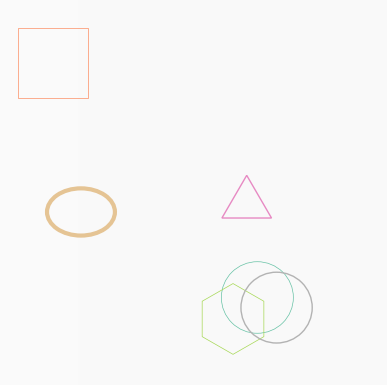[{"shape": "circle", "thickness": 0.5, "radius": 0.46, "center": [0.664, 0.227]}, {"shape": "square", "thickness": 0.5, "radius": 0.45, "center": [0.136, 0.837]}, {"shape": "triangle", "thickness": 1, "radius": 0.37, "center": [0.637, 0.471]}, {"shape": "hexagon", "thickness": 0.5, "radius": 0.46, "center": [0.601, 0.172]}, {"shape": "oval", "thickness": 3, "radius": 0.44, "center": [0.209, 0.449]}, {"shape": "circle", "thickness": 1, "radius": 0.46, "center": [0.714, 0.201]}]